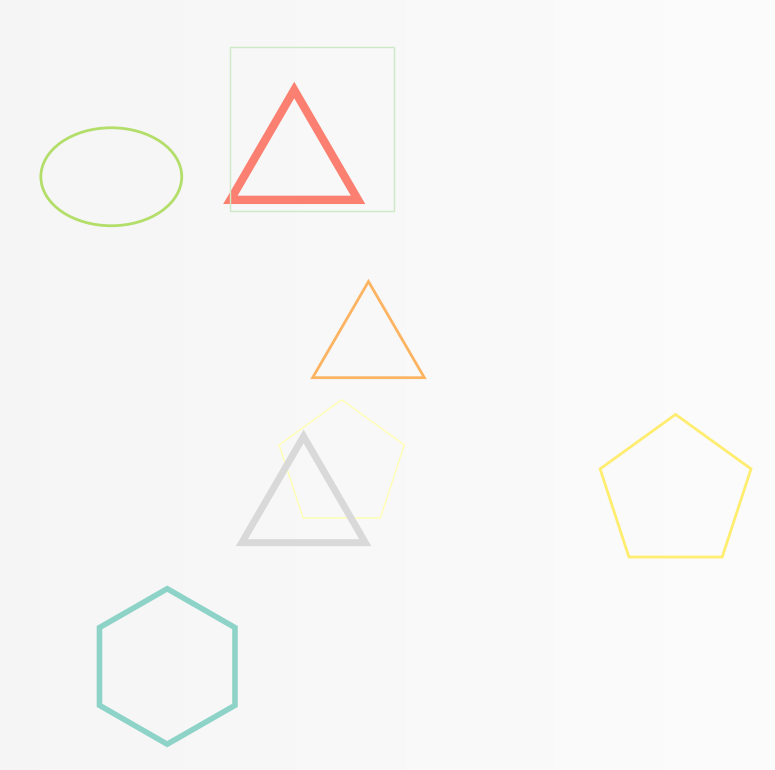[{"shape": "hexagon", "thickness": 2, "radius": 0.5, "center": [0.216, 0.134]}, {"shape": "pentagon", "thickness": 0.5, "radius": 0.42, "center": [0.441, 0.396]}, {"shape": "triangle", "thickness": 3, "radius": 0.48, "center": [0.38, 0.788]}, {"shape": "triangle", "thickness": 1, "radius": 0.42, "center": [0.475, 0.551]}, {"shape": "oval", "thickness": 1, "radius": 0.45, "center": [0.144, 0.77]}, {"shape": "triangle", "thickness": 2.5, "radius": 0.46, "center": [0.392, 0.341]}, {"shape": "square", "thickness": 0.5, "radius": 0.53, "center": [0.403, 0.833]}, {"shape": "pentagon", "thickness": 1, "radius": 0.51, "center": [0.872, 0.359]}]